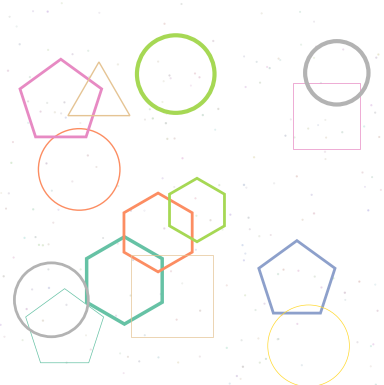[{"shape": "hexagon", "thickness": 2.5, "radius": 0.57, "center": [0.323, 0.272]}, {"shape": "pentagon", "thickness": 0.5, "radius": 0.53, "center": [0.168, 0.144]}, {"shape": "hexagon", "thickness": 2, "radius": 0.51, "center": [0.411, 0.396]}, {"shape": "circle", "thickness": 1, "radius": 0.53, "center": [0.206, 0.56]}, {"shape": "pentagon", "thickness": 2, "radius": 0.52, "center": [0.771, 0.271]}, {"shape": "square", "thickness": 0.5, "radius": 0.43, "center": [0.848, 0.699]}, {"shape": "pentagon", "thickness": 2, "radius": 0.56, "center": [0.158, 0.735]}, {"shape": "circle", "thickness": 3, "radius": 0.5, "center": [0.456, 0.808]}, {"shape": "hexagon", "thickness": 2, "radius": 0.41, "center": [0.512, 0.454]}, {"shape": "circle", "thickness": 0.5, "radius": 0.53, "center": [0.802, 0.102]}, {"shape": "square", "thickness": 0.5, "radius": 0.53, "center": [0.447, 0.232]}, {"shape": "triangle", "thickness": 1, "radius": 0.46, "center": [0.257, 0.746]}, {"shape": "circle", "thickness": 2, "radius": 0.48, "center": [0.133, 0.221]}, {"shape": "circle", "thickness": 3, "radius": 0.41, "center": [0.875, 0.811]}]